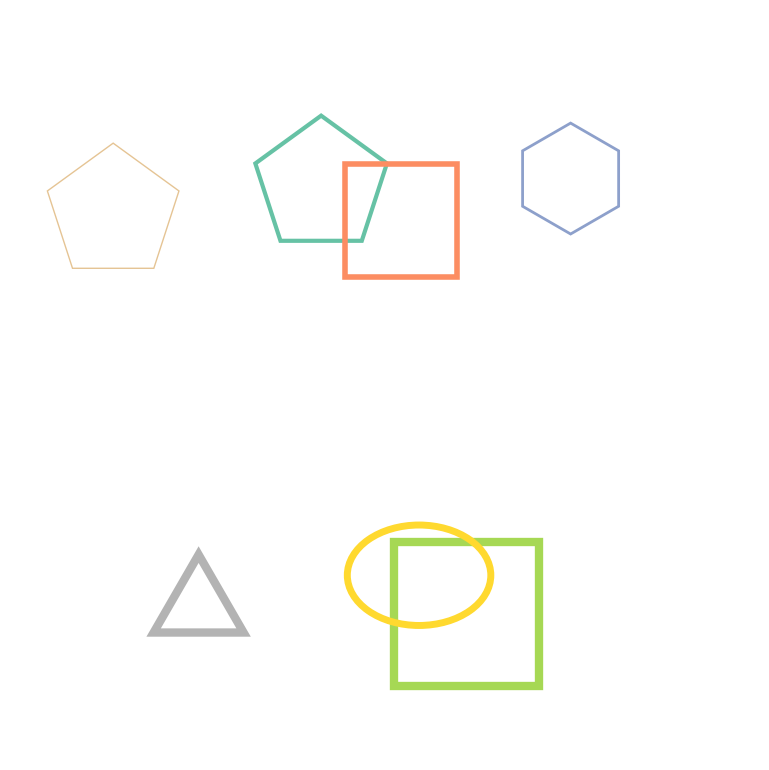[{"shape": "pentagon", "thickness": 1.5, "radius": 0.45, "center": [0.417, 0.76]}, {"shape": "square", "thickness": 2, "radius": 0.37, "center": [0.521, 0.714]}, {"shape": "hexagon", "thickness": 1, "radius": 0.36, "center": [0.741, 0.768]}, {"shape": "square", "thickness": 3, "radius": 0.47, "center": [0.606, 0.203]}, {"shape": "oval", "thickness": 2.5, "radius": 0.47, "center": [0.544, 0.253]}, {"shape": "pentagon", "thickness": 0.5, "radius": 0.45, "center": [0.147, 0.724]}, {"shape": "triangle", "thickness": 3, "radius": 0.34, "center": [0.258, 0.212]}]